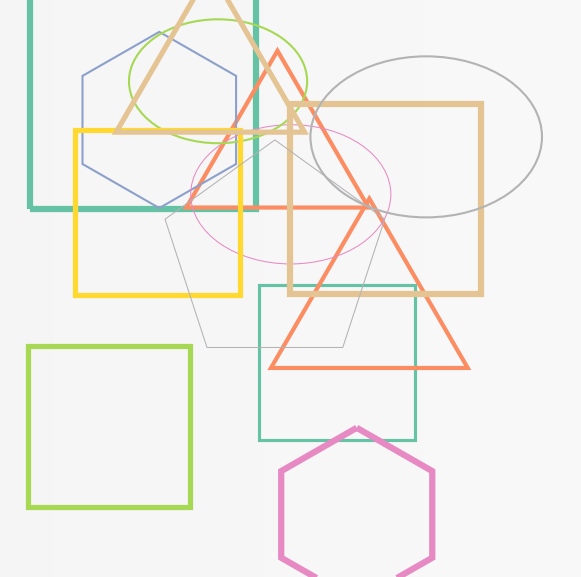[{"shape": "square", "thickness": 1.5, "radius": 0.67, "center": [0.58, 0.372]}, {"shape": "square", "thickness": 3, "radius": 0.97, "center": [0.246, 0.833]}, {"shape": "triangle", "thickness": 2, "radius": 0.98, "center": [0.635, 0.46]}, {"shape": "triangle", "thickness": 2, "radius": 0.91, "center": [0.477, 0.73]}, {"shape": "hexagon", "thickness": 1, "radius": 0.76, "center": [0.274, 0.791]}, {"shape": "oval", "thickness": 0.5, "radius": 0.86, "center": [0.5, 0.663]}, {"shape": "hexagon", "thickness": 3, "radius": 0.75, "center": [0.614, 0.108]}, {"shape": "square", "thickness": 2.5, "radius": 0.7, "center": [0.188, 0.261]}, {"shape": "oval", "thickness": 1, "radius": 0.77, "center": [0.375, 0.858]}, {"shape": "square", "thickness": 2.5, "radius": 0.71, "center": [0.271, 0.632]}, {"shape": "square", "thickness": 3, "radius": 0.82, "center": [0.663, 0.654]}, {"shape": "triangle", "thickness": 2.5, "radius": 0.94, "center": [0.362, 0.864]}, {"shape": "pentagon", "thickness": 0.5, "radius": 0.99, "center": [0.473, 0.558]}, {"shape": "oval", "thickness": 1, "radius": 1.0, "center": [0.733, 0.762]}]